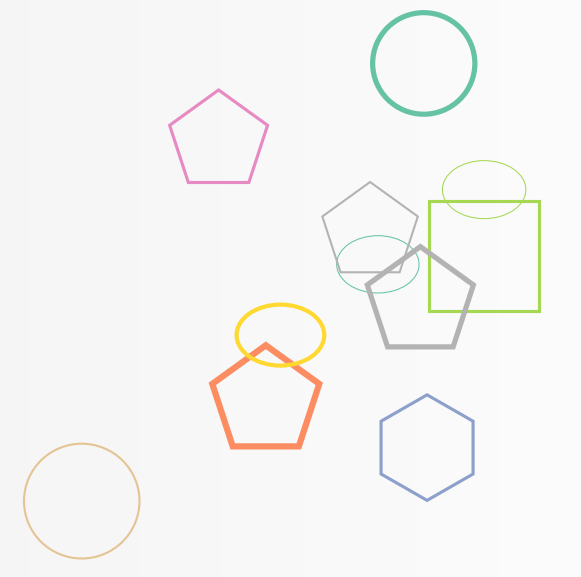[{"shape": "oval", "thickness": 0.5, "radius": 0.35, "center": [0.65, 0.541]}, {"shape": "circle", "thickness": 2.5, "radius": 0.44, "center": [0.729, 0.889]}, {"shape": "pentagon", "thickness": 3, "radius": 0.48, "center": [0.457, 0.304]}, {"shape": "hexagon", "thickness": 1.5, "radius": 0.46, "center": [0.735, 0.224]}, {"shape": "pentagon", "thickness": 1.5, "radius": 0.44, "center": [0.376, 0.755]}, {"shape": "square", "thickness": 1.5, "radius": 0.48, "center": [0.832, 0.556]}, {"shape": "oval", "thickness": 0.5, "radius": 0.36, "center": [0.833, 0.671]}, {"shape": "oval", "thickness": 2, "radius": 0.38, "center": [0.482, 0.419]}, {"shape": "circle", "thickness": 1, "radius": 0.5, "center": [0.141, 0.131]}, {"shape": "pentagon", "thickness": 1, "radius": 0.43, "center": [0.637, 0.598]}, {"shape": "pentagon", "thickness": 2.5, "radius": 0.48, "center": [0.723, 0.476]}]